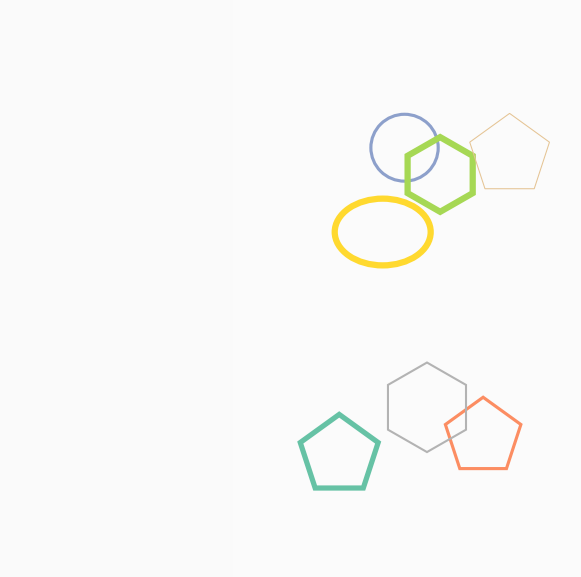[{"shape": "pentagon", "thickness": 2.5, "radius": 0.35, "center": [0.584, 0.211]}, {"shape": "pentagon", "thickness": 1.5, "radius": 0.34, "center": [0.831, 0.243]}, {"shape": "circle", "thickness": 1.5, "radius": 0.29, "center": [0.696, 0.743]}, {"shape": "hexagon", "thickness": 3, "radius": 0.32, "center": [0.757, 0.697]}, {"shape": "oval", "thickness": 3, "radius": 0.41, "center": [0.658, 0.597]}, {"shape": "pentagon", "thickness": 0.5, "radius": 0.36, "center": [0.877, 0.731]}, {"shape": "hexagon", "thickness": 1, "radius": 0.39, "center": [0.735, 0.294]}]